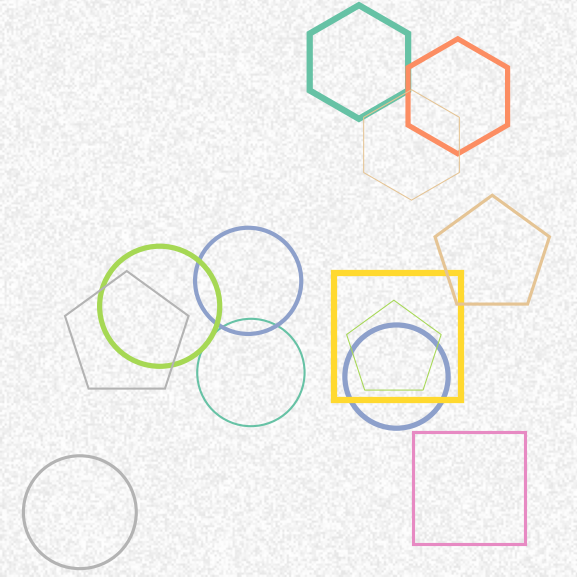[{"shape": "hexagon", "thickness": 3, "radius": 0.49, "center": [0.622, 0.892]}, {"shape": "circle", "thickness": 1, "radius": 0.46, "center": [0.434, 0.354]}, {"shape": "hexagon", "thickness": 2.5, "radius": 0.5, "center": [0.793, 0.832]}, {"shape": "circle", "thickness": 2.5, "radius": 0.45, "center": [0.687, 0.347]}, {"shape": "circle", "thickness": 2, "radius": 0.46, "center": [0.43, 0.513]}, {"shape": "square", "thickness": 1.5, "radius": 0.48, "center": [0.812, 0.154]}, {"shape": "circle", "thickness": 2.5, "radius": 0.52, "center": [0.276, 0.469]}, {"shape": "pentagon", "thickness": 0.5, "radius": 0.43, "center": [0.682, 0.393]}, {"shape": "square", "thickness": 3, "radius": 0.55, "center": [0.688, 0.417]}, {"shape": "pentagon", "thickness": 1.5, "radius": 0.52, "center": [0.852, 0.557]}, {"shape": "hexagon", "thickness": 0.5, "radius": 0.48, "center": [0.713, 0.748]}, {"shape": "pentagon", "thickness": 1, "radius": 0.56, "center": [0.22, 0.417]}, {"shape": "circle", "thickness": 1.5, "radius": 0.49, "center": [0.138, 0.112]}]